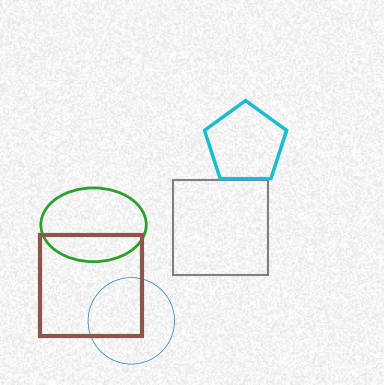[{"shape": "circle", "thickness": 0.5, "radius": 0.56, "center": [0.341, 0.167]}, {"shape": "oval", "thickness": 2, "radius": 0.68, "center": [0.243, 0.416]}, {"shape": "square", "thickness": 3, "radius": 0.66, "center": [0.236, 0.258]}, {"shape": "square", "thickness": 1.5, "radius": 0.62, "center": [0.573, 0.409]}, {"shape": "pentagon", "thickness": 2.5, "radius": 0.56, "center": [0.638, 0.627]}]